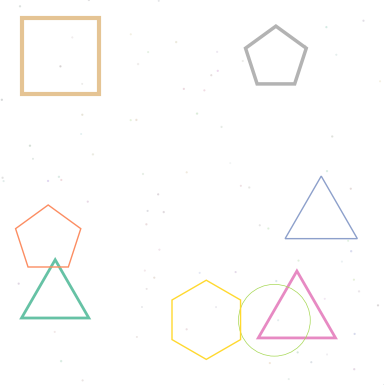[{"shape": "triangle", "thickness": 2, "radius": 0.5, "center": [0.143, 0.224]}, {"shape": "pentagon", "thickness": 1, "radius": 0.45, "center": [0.125, 0.379]}, {"shape": "triangle", "thickness": 1, "radius": 0.54, "center": [0.834, 0.434]}, {"shape": "triangle", "thickness": 2, "radius": 0.58, "center": [0.771, 0.18]}, {"shape": "circle", "thickness": 0.5, "radius": 0.47, "center": [0.713, 0.168]}, {"shape": "hexagon", "thickness": 1, "radius": 0.51, "center": [0.536, 0.169]}, {"shape": "square", "thickness": 3, "radius": 0.5, "center": [0.158, 0.855]}, {"shape": "pentagon", "thickness": 2.5, "radius": 0.41, "center": [0.717, 0.849]}]